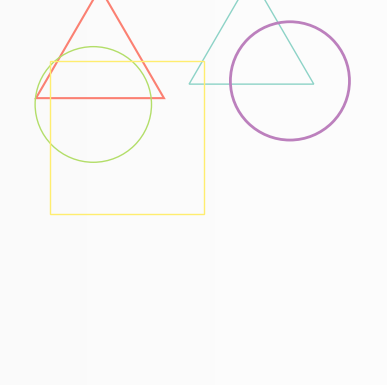[{"shape": "triangle", "thickness": 1, "radius": 0.93, "center": [0.649, 0.874]}, {"shape": "triangle", "thickness": 1.5, "radius": 0.95, "center": [0.258, 0.84]}, {"shape": "circle", "thickness": 1, "radius": 0.75, "center": [0.241, 0.729]}, {"shape": "circle", "thickness": 2, "radius": 0.77, "center": [0.748, 0.79]}, {"shape": "square", "thickness": 1, "radius": 0.99, "center": [0.327, 0.642]}]